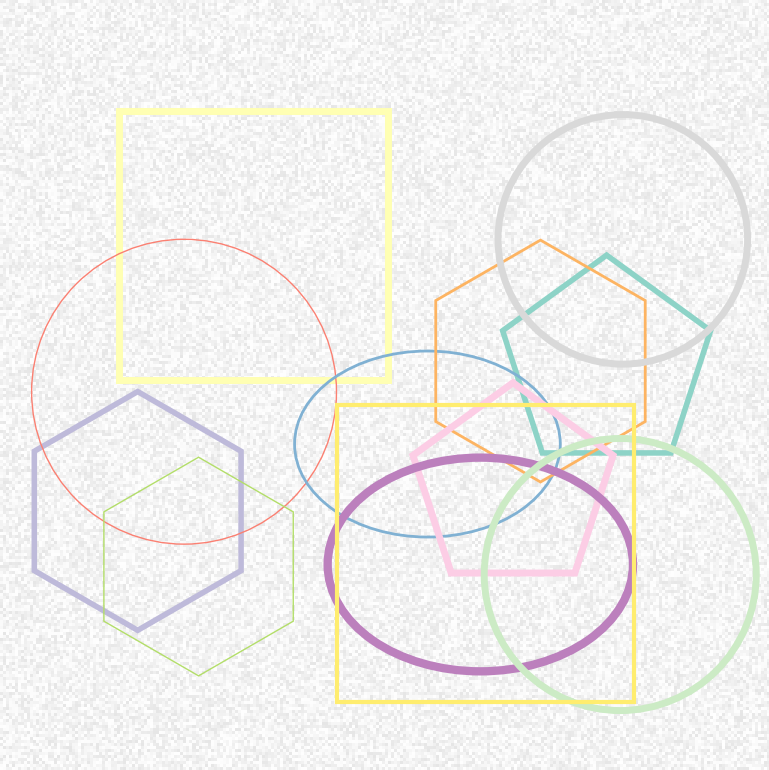[{"shape": "pentagon", "thickness": 2, "radius": 0.71, "center": [0.788, 0.527]}, {"shape": "square", "thickness": 2.5, "radius": 0.87, "center": [0.329, 0.682]}, {"shape": "hexagon", "thickness": 2, "radius": 0.78, "center": [0.179, 0.336]}, {"shape": "circle", "thickness": 0.5, "radius": 0.99, "center": [0.239, 0.491]}, {"shape": "oval", "thickness": 1, "radius": 0.86, "center": [0.555, 0.423]}, {"shape": "hexagon", "thickness": 1, "radius": 0.79, "center": [0.702, 0.531]}, {"shape": "hexagon", "thickness": 0.5, "radius": 0.71, "center": [0.258, 0.264]}, {"shape": "pentagon", "thickness": 2.5, "radius": 0.68, "center": [0.666, 0.366]}, {"shape": "circle", "thickness": 2.5, "radius": 0.81, "center": [0.809, 0.689]}, {"shape": "oval", "thickness": 3, "radius": 0.99, "center": [0.624, 0.267]}, {"shape": "circle", "thickness": 2.5, "radius": 0.88, "center": [0.806, 0.254]}, {"shape": "square", "thickness": 1.5, "radius": 0.96, "center": [0.63, 0.281]}]